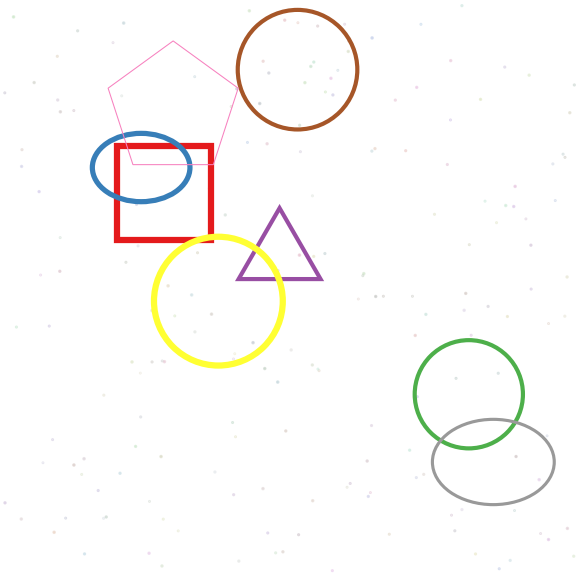[{"shape": "square", "thickness": 3, "radius": 0.41, "center": [0.285, 0.665]}, {"shape": "oval", "thickness": 2.5, "radius": 0.42, "center": [0.244, 0.709]}, {"shape": "circle", "thickness": 2, "radius": 0.47, "center": [0.812, 0.316]}, {"shape": "triangle", "thickness": 2, "radius": 0.41, "center": [0.484, 0.557]}, {"shape": "circle", "thickness": 3, "radius": 0.56, "center": [0.378, 0.478]}, {"shape": "circle", "thickness": 2, "radius": 0.52, "center": [0.515, 0.878]}, {"shape": "pentagon", "thickness": 0.5, "radius": 0.59, "center": [0.3, 0.81]}, {"shape": "oval", "thickness": 1.5, "radius": 0.53, "center": [0.854, 0.199]}]